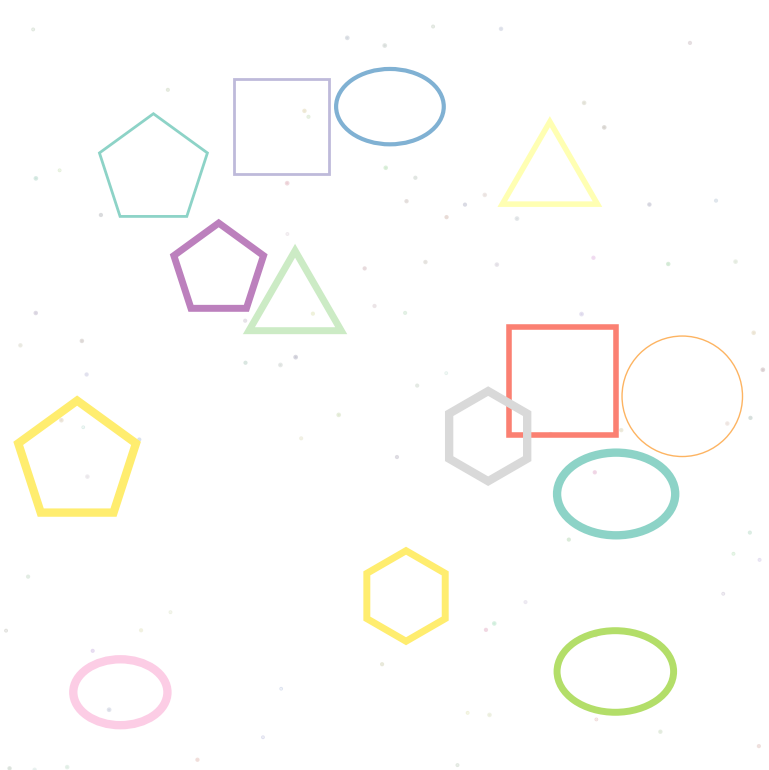[{"shape": "pentagon", "thickness": 1, "radius": 0.37, "center": [0.199, 0.779]}, {"shape": "oval", "thickness": 3, "radius": 0.38, "center": [0.8, 0.358]}, {"shape": "triangle", "thickness": 2, "radius": 0.36, "center": [0.714, 0.771]}, {"shape": "square", "thickness": 1, "radius": 0.31, "center": [0.366, 0.836]}, {"shape": "square", "thickness": 2, "radius": 0.35, "center": [0.73, 0.506]}, {"shape": "oval", "thickness": 1.5, "radius": 0.35, "center": [0.506, 0.862]}, {"shape": "circle", "thickness": 0.5, "radius": 0.39, "center": [0.886, 0.485]}, {"shape": "oval", "thickness": 2.5, "radius": 0.38, "center": [0.799, 0.128]}, {"shape": "oval", "thickness": 3, "radius": 0.31, "center": [0.156, 0.101]}, {"shape": "hexagon", "thickness": 3, "radius": 0.29, "center": [0.634, 0.434]}, {"shape": "pentagon", "thickness": 2.5, "radius": 0.31, "center": [0.284, 0.649]}, {"shape": "triangle", "thickness": 2.5, "radius": 0.35, "center": [0.383, 0.605]}, {"shape": "hexagon", "thickness": 2.5, "radius": 0.29, "center": [0.527, 0.226]}, {"shape": "pentagon", "thickness": 3, "radius": 0.4, "center": [0.1, 0.399]}]